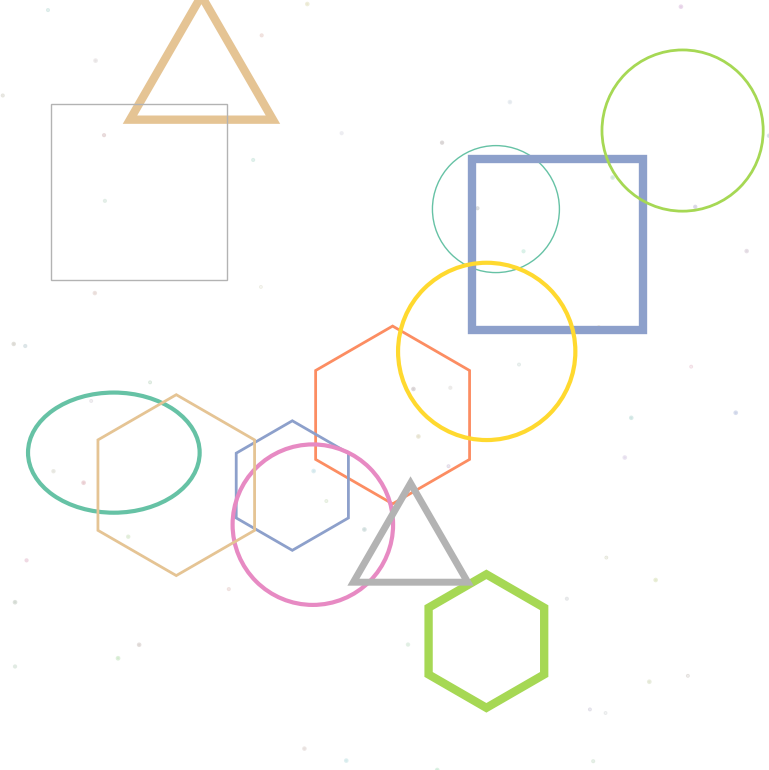[{"shape": "oval", "thickness": 1.5, "radius": 0.56, "center": [0.148, 0.412]}, {"shape": "circle", "thickness": 0.5, "radius": 0.41, "center": [0.644, 0.728]}, {"shape": "hexagon", "thickness": 1, "radius": 0.58, "center": [0.51, 0.461]}, {"shape": "square", "thickness": 3, "radius": 0.56, "center": [0.723, 0.683]}, {"shape": "hexagon", "thickness": 1, "radius": 0.42, "center": [0.38, 0.369]}, {"shape": "circle", "thickness": 1.5, "radius": 0.52, "center": [0.406, 0.319]}, {"shape": "circle", "thickness": 1, "radius": 0.52, "center": [0.886, 0.83]}, {"shape": "hexagon", "thickness": 3, "radius": 0.43, "center": [0.632, 0.167]}, {"shape": "circle", "thickness": 1.5, "radius": 0.58, "center": [0.632, 0.544]}, {"shape": "triangle", "thickness": 3, "radius": 0.54, "center": [0.262, 0.898]}, {"shape": "hexagon", "thickness": 1, "radius": 0.59, "center": [0.229, 0.37]}, {"shape": "square", "thickness": 0.5, "radius": 0.57, "center": [0.181, 0.751]}, {"shape": "triangle", "thickness": 2.5, "radius": 0.43, "center": [0.533, 0.287]}]